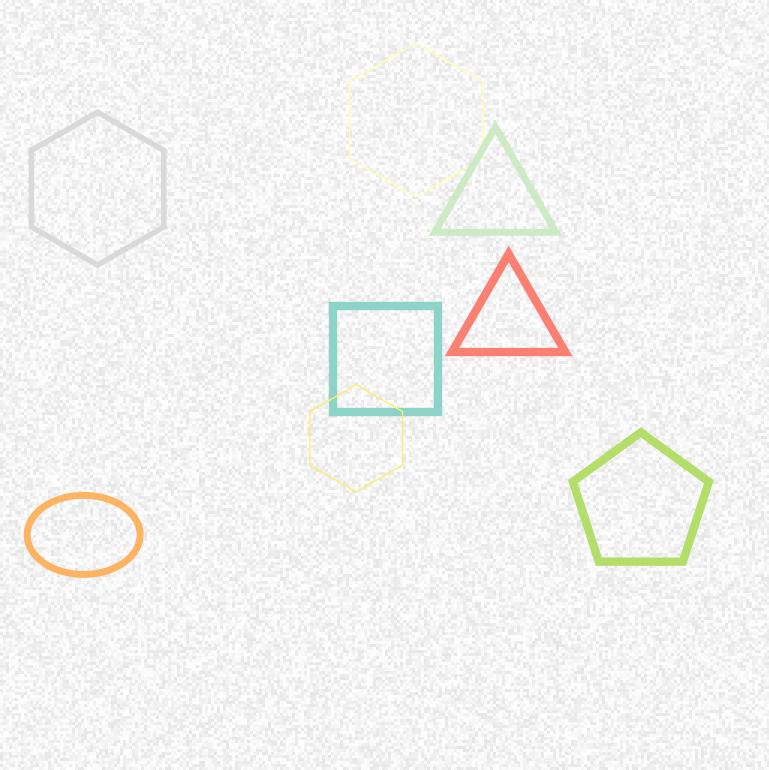[{"shape": "square", "thickness": 3, "radius": 0.34, "center": [0.501, 0.534]}, {"shape": "hexagon", "thickness": 0.5, "radius": 0.5, "center": [0.54, 0.844]}, {"shape": "triangle", "thickness": 3, "radius": 0.42, "center": [0.661, 0.585]}, {"shape": "oval", "thickness": 2.5, "radius": 0.37, "center": [0.109, 0.305]}, {"shape": "pentagon", "thickness": 3, "radius": 0.46, "center": [0.832, 0.346]}, {"shape": "hexagon", "thickness": 2, "radius": 0.5, "center": [0.127, 0.755]}, {"shape": "triangle", "thickness": 2.5, "radius": 0.46, "center": [0.643, 0.744]}, {"shape": "hexagon", "thickness": 0.5, "radius": 0.35, "center": [0.463, 0.431]}]